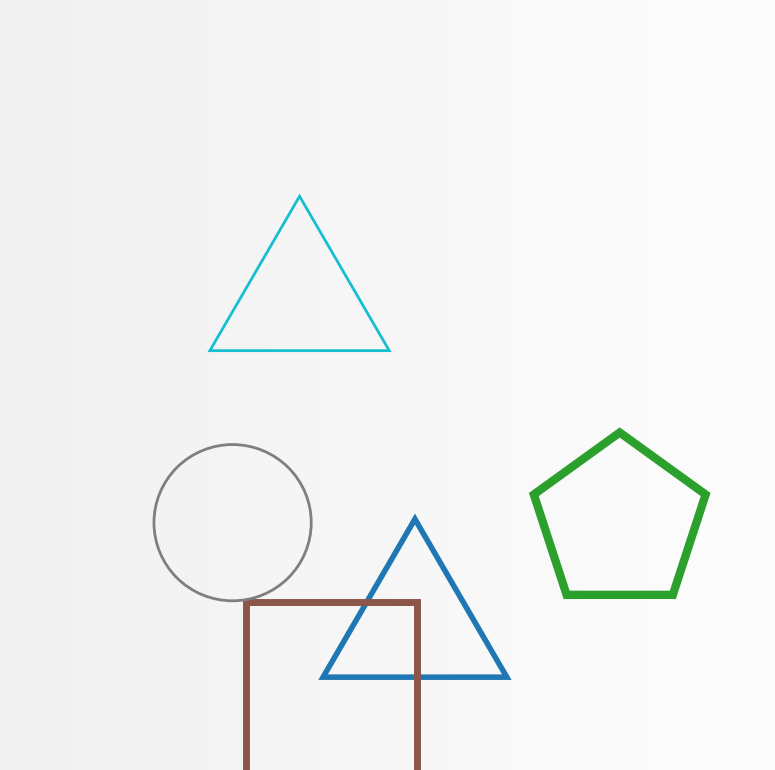[{"shape": "triangle", "thickness": 2, "radius": 0.68, "center": [0.535, 0.189]}, {"shape": "pentagon", "thickness": 3, "radius": 0.58, "center": [0.8, 0.322]}, {"shape": "square", "thickness": 2.5, "radius": 0.55, "center": [0.428, 0.107]}, {"shape": "circle", "thickness": 1, "radius": 0.51, "center": [0.3, 0.321]}, {"shape": "triangle", "thickness": 1, "radius": 0.67, "center": [0.387, 0.611]}]